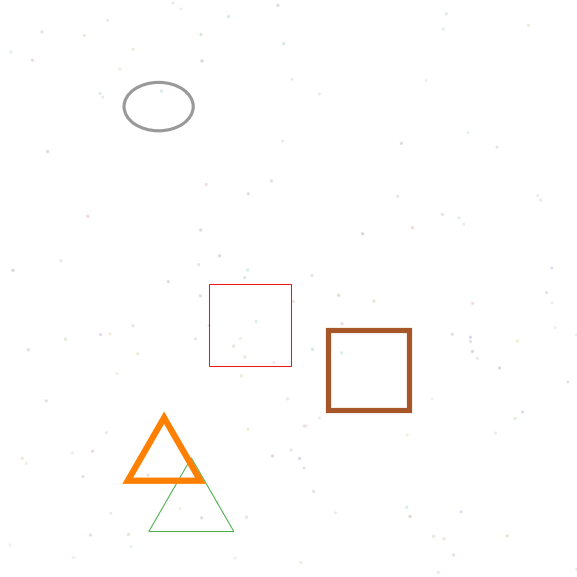[{"shape": "square", "thickness": 0.5, "radius": 0.36, "center": [0.433, 0.436]}, {"shape": "triangle", "thickness": 0.5, "radius": 0.43, "center": [0.331, 0.121]}, {"shape": "triangle", "thickness": 3, "radius": 0.36, "center": [0.284, 0.203]}, {"shape": "square", "thickness": 2.5, "radius": 0.35, "center": [0.638, 0.358]}, {"shape": "oval", "thickness": 1.5, "radius": 0.3, "center": [0.275, 0.815]}]